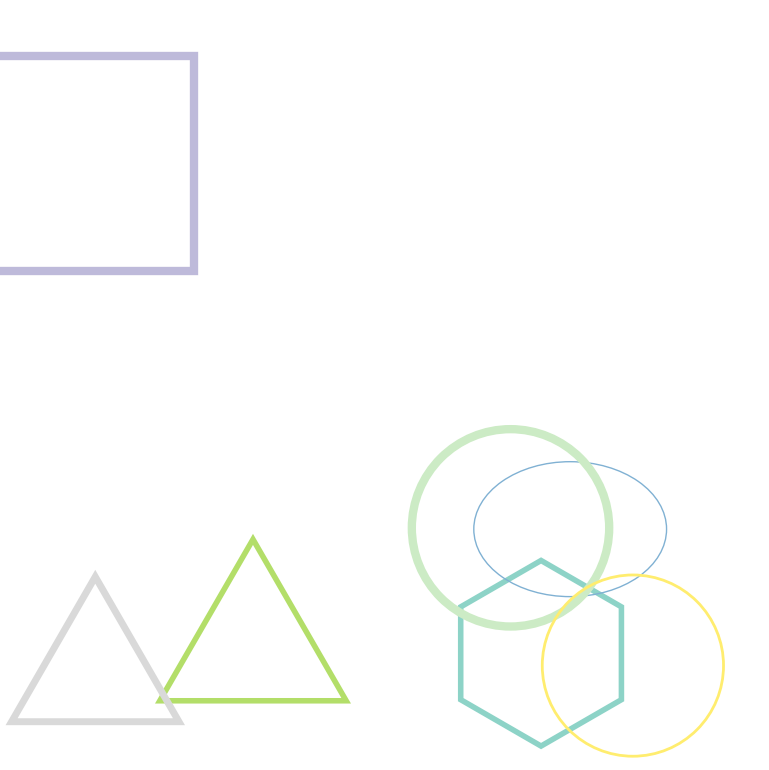[{"shape": "hexagon", "thickness": 2, "radius": 0.6, "center": [0.703, 0.152]}, {"shape": "square", "thickness": 3, "radius": 0.7, "center": [0.112, 0.788]}, {"shape": "oval", "thickness": 0.5, "radius": 0.63, "center": [0.74, 0.313]}, {"shape": "triangle", "thickness": 2, "radius": 0.7, "center": [0.329, 0.16]}, {"shape": "triangle", "thickness": 2.5, "radius": 0.63, "center": [0.124, 0.125]}, {"shape": "circle", "thickness": 3, "radius": 0.64, "center": [0.663, 0.315]}, {"shape": "circle", "thickness": 1, "radius": 0.59, "center": [0.822, 0.136]}]